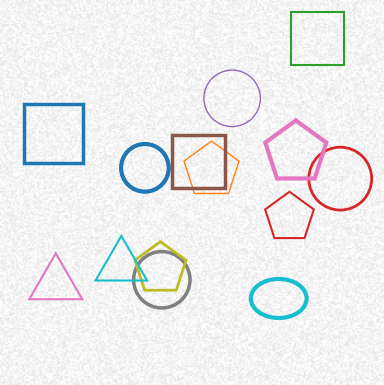[{"shape": "square", "thickness": 2.5, "radius": 0.38, "center": [0.139, 0.653]}, {"shape": "circle", "thickness": 3, "radius": 0.31, "center": [0.376, 0.564]}, {"shape": "pentagon", "thickness": 1, "radius": 0.38, "center": [0.549, 0.558]}, {"shape": "square", "thickness": 1.5, "radius": 0.34, "center": [0.825, 0.9]}, {"shape": "pentagon", "thickness": 1.5, "radius": 0.33, "center": [0.752, 0.435]}, {"shape": "circle", "thickness": 2, "radius": 0.41, "center": [0.884, 0.536]}, {"shape": "circle", "thickness": 1, "radius": 0.37, "center": [0.603, 0.745]}, {"shape": "square", "thickness": 2.5, "radius": 0.34, "center": [0.515, 0.581]}, {"shape": "pentagon", "thickness": 3, "radius": 0.42, "center": [0.768, 0.604]}, {"shape": "triangle", "thickness": 1.5, "radius": 0.4, "center": [0.145, 0.263]}, {"shape": "circle", "thickness": 2.5, "radius": 0.37, "center": [0.42, 0.273]}, {"shape": "pentagon", "thickness": 2, "radius": 0.35, "center": [0.417, 0.303]}, {"shape": "triangle", "thickness": 1.5, "radius": 0.39, "center": [0.315, 0.31]}, {"shape": "oval", "thickness": 3, "radius": 0.36, "center": [0.724, 0.225]}]